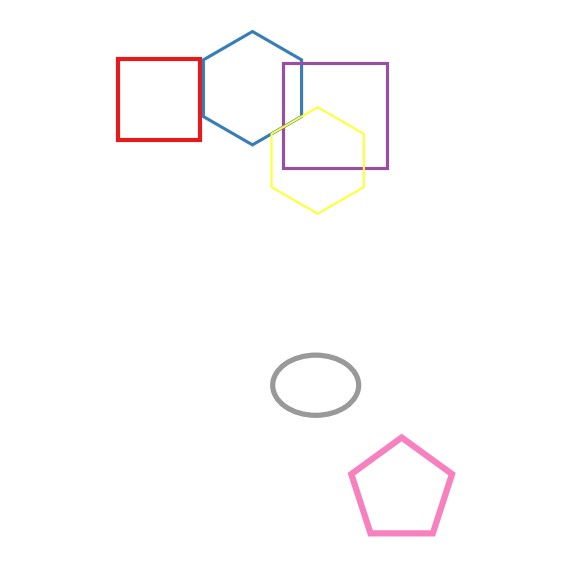[{"shape": "square", "thickness": 2, "radius": 0.35, "center": [0.275, 0.827]}, {"shape": "hexagon", "thickness": 1.5, "radius": 0.49, "center": [0.437, 0.846]}, {"shape": "square", "thickness": 1.5, "radius": 0.45, "center": [0.58, 0.799]}, {"shape": "hexagon", "thickness": 1, "radius": 0.46, "center": [0.55, 0.721]}, {"shape": "pentagon", "thickness": 3, "radius": 0.46, "center": [0.696, 0.15]}, {"shape": "oval", "thickness": 2.5, "radius": 0.37, "center": [0.547, 0.332]}]